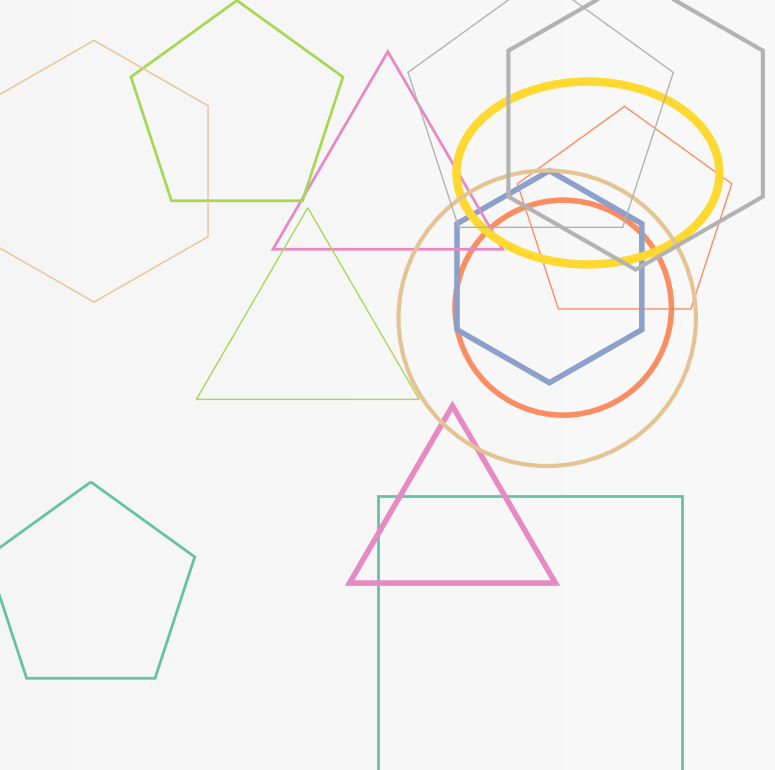[{"shape": "square", "thickness": 1, "radius": 0.98, "center": [0.684, 0.16]}, {"shape": "pentagon", "thickness": 1, "radius": 0.7, "center": [0.117, 0.233]}, {"shape": "pentagon", "thickness": 0.5, "radius": 0.73, "center": [0.806, 0.716]}, {"shape": "circle", "thickness": 2, "radius": 0.7, "center": [0.727, 0.6]}, {"shape": "hexagon", "thickness": 2, "radius": 0.69, "center": [0.709, 0.641]}, {"shape": "triangle", "thickness": 2, "radius": 0.77, "center": [0.584, 0.319]}, {"shape": "triangle", "thickness": 1, "radius": 0.86, "center": [0.5, 0.762]}, {"shape": "triangle", "thickness": 0.5, "radius": 0.83, "center": [0.397, 0.564]}, {"shape": "pentagon", "thickness": 1, "radius": 0.72, "center": [0.306, 0.856]}, {"shape": "oval", "thickness": 3, "radius": 0.85, "center": [0.759, 0.775]}, {"shape": "circle", "thickness": 1.5, "radius": 0.96, "center": [0.706, 0.587]}, {"shape": "hexagon", "thickness": 0.5, "radius": 0.85, "center": [0.121, 0.778]}, {"shape": "pentagon", "thickness": 0.5, "radius": 0.9, "center": [0.698, 0.85]}, {"shape": "hexagon", "thickness": 1.5, "radius": 0.95, "center": [0.82, 0.839]}]